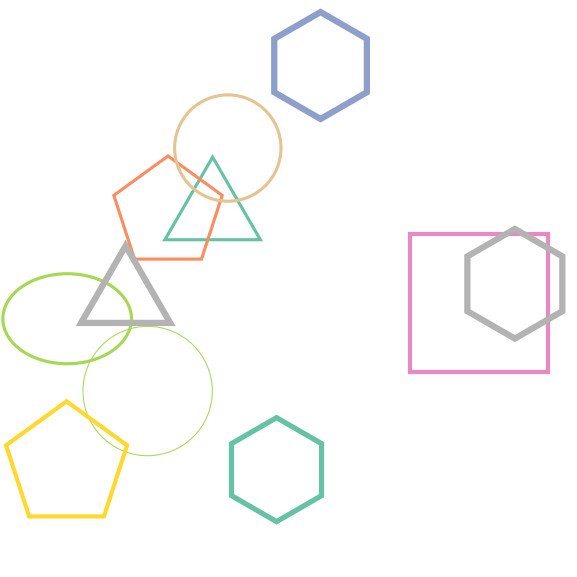[{"shape": "triangle", "thickness": 1.5, "radius": 0.48, "center": [0.368, 0.632]}, {"shape": "hexagon", "thickness": 2.5, "radius": 0.45, "center": [0.479, 0.186]}, {"shape": "pentagon", "thickness": 1.5, "radius": 0.49, "center": [0.291, 0.63]}, {"shape": "hexagon", "thickness": 3, "radius": 0.46, "center": [0.555, 0.886]}, {"shape": "square", "thickness": 2, "radius": 0.6, "center": [0.83, 0.474]}, {"shape": "oval", "thickness": 1.5, "radius": 0.56, "center": [0.116, 0.447]}, {"shape": "circle", "thickness": 0.5, "radius": 0.56, "center": [0.256, 0.322]}, {"shape": "pentagon", "thickness": 2, "radius": 0.55, "center": [0.115, 0.194]}, {"shape": "circle", "thickness": 1.5, "radius": 0.46, "center": [0.394, 0.743]}, {"shape": "hexagon", "thickness": 3, "radius": 0.47, "center": [0.892, 0.508]}, {"shape": "triangle", "thickness": 3, "radius": 0.45, "center": [0.218, 0.485]}]